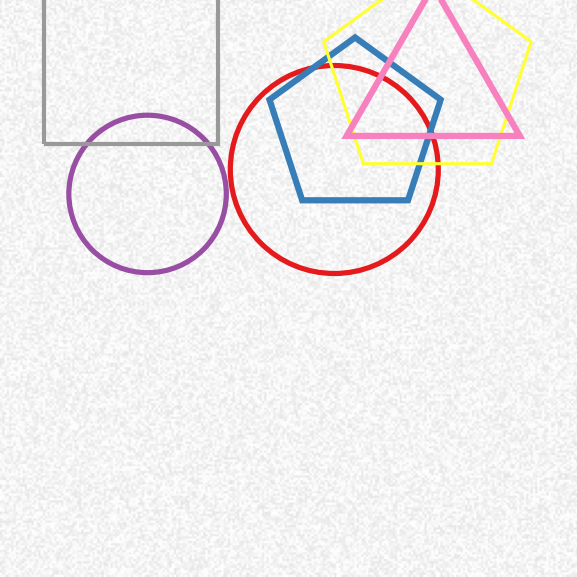[{"shape": "circle", "thickness": 2.5, "radius": 0.9, "center": [0.579, 0.706]}, {"shape": "pentagon", "thickness": 3, "radius": 0.78, "center": [0.615, 0.778]}, {"shape": "circle", "thickness": 2.5, "radius": 0.68, "center": [0.256, 0.663]}, {"shape": "pentagon", "thickness": 1.5, "radius": 0.94, "center": [0.74, 0.868]}, {"shape": "triangle", "thickness": 3, "radius": 0.87, "center": [0.75, 0.85]}, {"shape": "square", "thickness": 2, "radius": 0.75, "center": [0.227, 0.9]}]